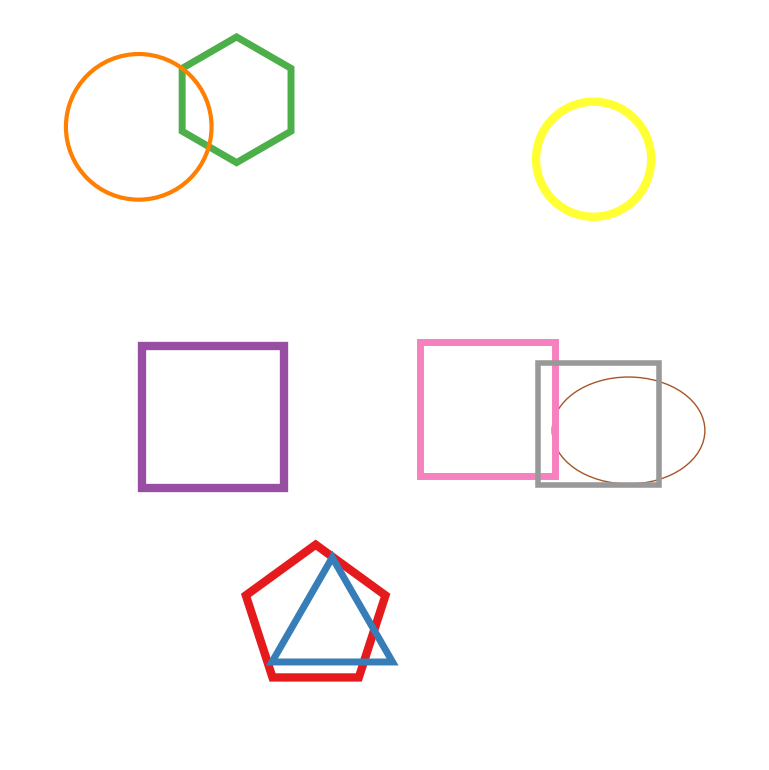[{"shape": "pentagon", "thickness": 3, "radius": 0.48, "center": [0.41, 0.197]}, {"shape": "triangle", "thickness": 2.5, "radius": 0.45, "center": [0.432, 0.185]}, {"shape": "hexagon", "thickness": 2.5, "radius": 0.41, "center": [0.307, 0.87]}, {"shape": "square", "thickness": 3, "radius": 0.46, "center": [0.276, 0.458]}, {"shape": "circle", "thickness": 1.5, "radius": 0.47, "center": [0.18, 0.835]}, {"shape": "circle", "thickness": 3, "radius": 0.37, "center": [0.771, 0.793]}, {"shape": "oval", "thickness": 0.5, "radius": 0.5, "center": [0.816, 0.441]}, {"shape": "square", "thickness": 2.5, "radius": 0.44, "center": [0.633, 0.469]}, {"shape": "square", "thickness": 2, "radius": 0.39, "center": [0.777, 0.449]}]